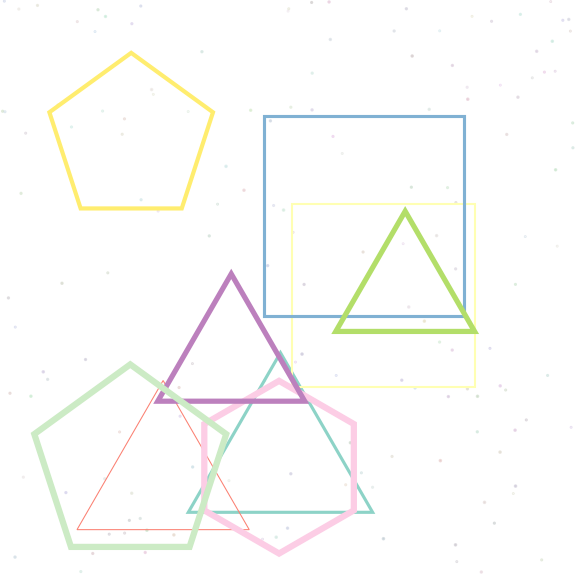[{"shape": "triangle", "thickness": 1.5, "radius": 0.92, "center": [0.486, 0.204]}, {"shape": "square", "thickness": 1, "radius": 0.8, "center": [0.664, 0.487]}, {"shape": "triangle", "thickness": 0.5, "radius": 0.86, "center": [0.282, 0.168]}, {"shape": "square", "thickness": 1.5, "radius": 0.87, "center": [0.631, 0.626]}, {"shape": "triangle", "thickness": 2.5, "radius": 0.69, "center": [0.702, 0.495]}, {"shape": "hexagon", "thickness": 3, "radius": 0.75, "center": [0.483, 0.19]}, {"shape": "triangle", "thickness": 2.5, "radius": 0.73, "center": [0.4, 0.378]}, {"shape": "pentagon", "thickness": 3, "radius": 0.87, "center": [0.226, 0.193]}, {"shape": "pentagon", "thickness": 2, "radius": 0.74, "center": [0.227, 0.759]}]